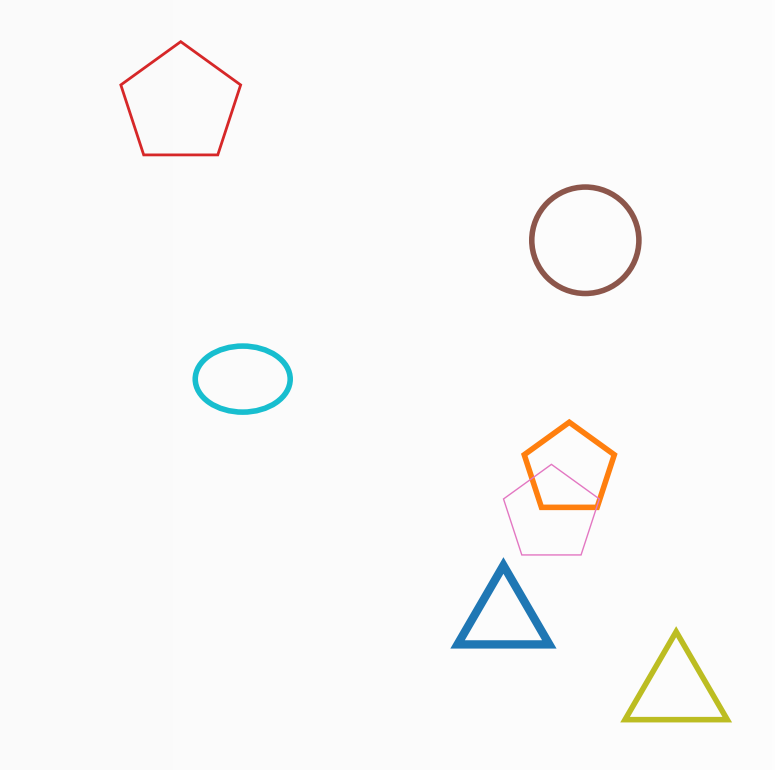[{"shape": "triangle", "thickness": 3, "radius": 0.34, "center": [0.65, 0.197]}, {"shape": "pentagon", "thickness": 2, "radius": 0.31, "center": [0.735, 0.391]}, {"shape": "pentagon", "thickness": 1, "radius": 0.41, "center": [0.233, 0.865]}, {"shape": "circle", "thickness": 2, "radius": 0.35, "center": [0.755, 0.688]}, {"shape": "pentagon", "thickness": 0.5, "radius": 0.33, "center": [0.712, 0.332]}, {"shape": "triangle", "thickness": 2, "radius": 0.38, "center": [0.872, 0.103]}, {"shape": "oval", "thickness": 2, "radius": 0.31, "center": [0.313, 0.508]}]